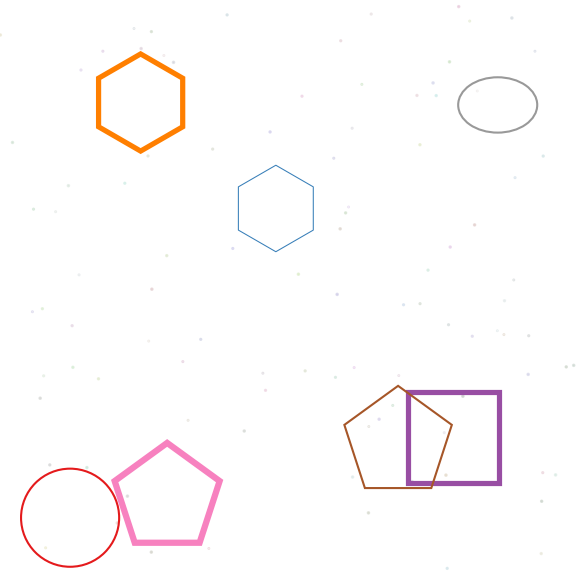[{"shape": "circle", "thickness": 1, "radius": 0.42, "center": [0.121, 0.103]}, {"shape": "hexagon", "thickness": 0.5, "radius": 0.37, "center": [0.478, 0.638]}, {"shape": "square", "thickness": 2.5, "radius": 0.39, "center": [0.785, 0.241]}, {"shape": "hexagon", "thickness": 2.5, "radius": 0.42, "center": [0.244, 0.822]}, {"shape": "pentagon", "thickness": 1, "radius": 0.49, "center": [0.689, 0.233]}, {"shape": "pentagon", "thickness": 3, "radius": 0.48, "center": [0.289, 0.137]}, {"shape": "oval", "thickness": 1, "radius": 0.34, "center": [0.862, 0.817]}]